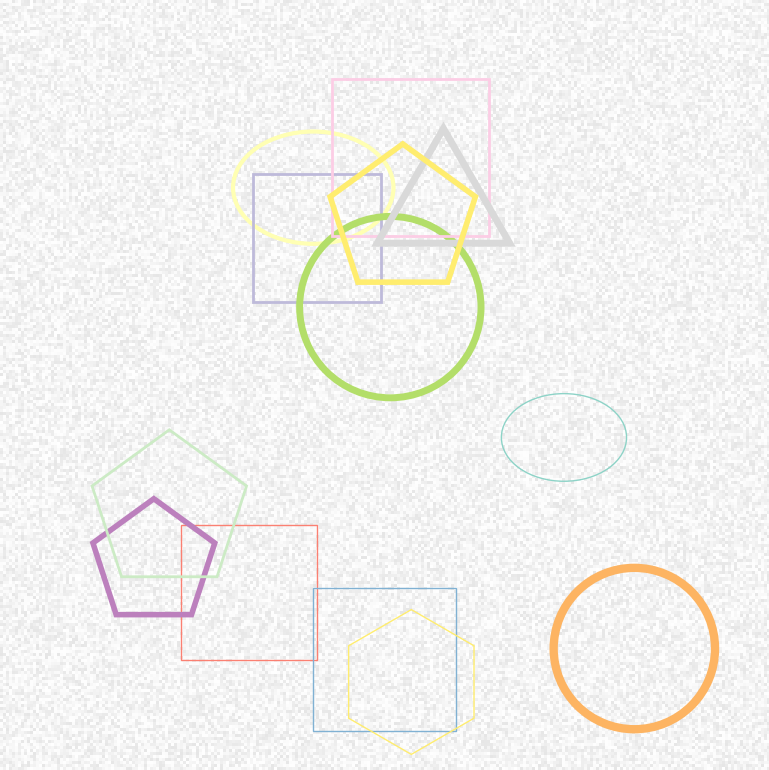[{"shape": "oval", "thickness": 0.5, "radius": 0.41, "center": [0.732, 0.432]}, {"shape": "oval", "thickness": 1.5, "radius": 0.52, "center": [0.407, 0.756]}, {"shape": "square", "thickness": 1, "radius": 0.41, "center": [0.411, 0.691]}, {"shape": "square", "thickness": 0.5, "radius": 0.44, "center": [0.323, 0.231]}, {"shape": "square", "thickness": 0.5, "radius": 0.46, "center": [0.499, 0.143]}, {"shape": "circle", "thickness": 3, "radius": 0.52, "center": [0.824, 0.158]}, {"shape": "circle", "thickness": 2.5, "radius": 0.59, "center": [0.507, 0.601]}, {"shape": "square", "thickness": 1, "radius": 0.51, "center": [0.533, 0.795]}, {"shape": "triangle", "thickness": 2.5, "radius": 0.5, "center": [0.576, 0.734]}, {"shape": "pentagon", "thickness": 2, "radius": 0.42, "center": [0.2, 0.269]}, {"shape": "pentagon", "thickness": 1, "radius": 0.53, "center": [0.22, 0.336]}, {"shape": "hexagon", "thickness": 0.5, "radius": 0.47, "center": [0.534, 0.114]}, {"shape": "pentagon", "thickness": 2, "radius": 0.5, "center": [0.523, 0.714]}]